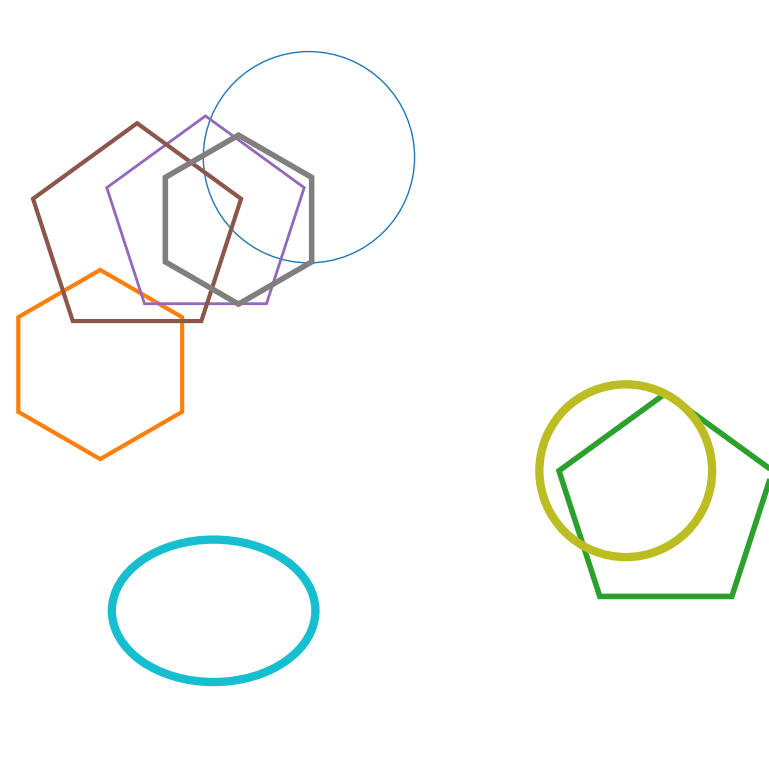[{"shape": "circle", "thickness": 0.5, "radius": 0.69, "center": [0.401, 0.796]}, {"shape": "hexagon", "thickness": 1.5, "radius": 0.61, "center": [0.13, 0.527]}, {"shape": "pentagon", "thickness": 2, "radius": 0.73, "center": [0.865, 0.343]}, {"shape": "pentagon", "thickness": 1, "radius": 0.67, "center": [0.267, 0.715]}, {"shape": "pentagon", "thickness": 1.5, "radius": 0.71, "center": [0.178, 0.698]}, {"shape": "hexagon", "thickness": 2, "radius": 0.55, "center": [0.31, 0.715]}, {"shape": "circle", "thickness": 3, "radius": 0.56, "center": [0.813, 0.389]}, {"shape": "oval", "thickness": 3, "radius": 0.66, "center": [0.277, 0.207]}]